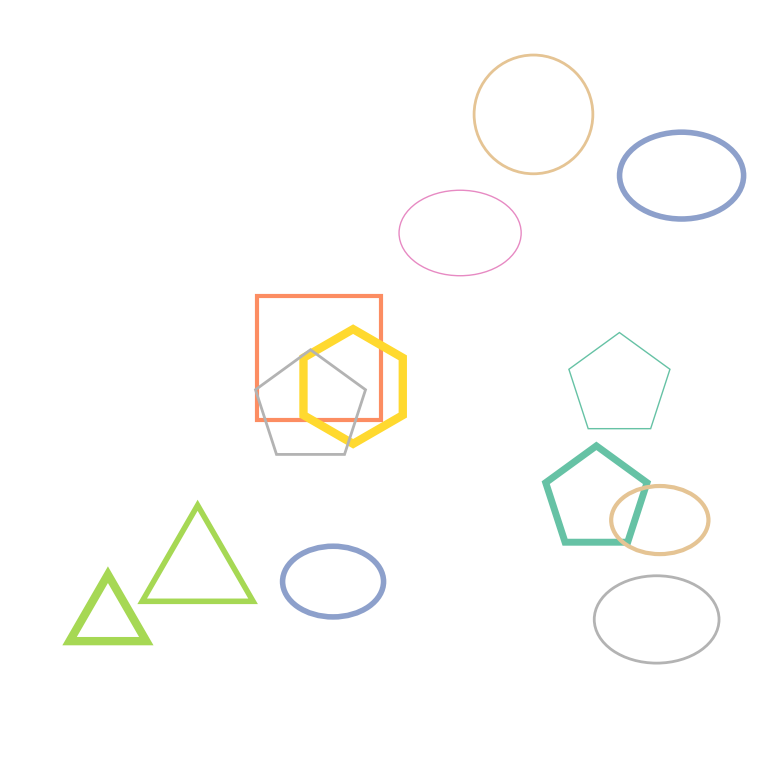[{"shape": "pentagon", "thickness": 2.5, "radius": 0.35, "center": [0.775, 0.352]}, {"shape": "pentagon", "thickness": 0.5, "radius": 0.34, "center": [0.804, 0.499]}, {"shape": "square", "thickness": 1.5, "radius": 0.4, "center": [0.414, 0.535]}, {"shape": "oval", "thickness": 2, "radius": 0.4, "center": [0.885, 0.772]}, {"shape": "oval", "thickness": 2, "radius": 0.33, "center": [0.433, 0.245]}, {"shape": "oval", "thickness": 0.5, "radius": 0.4, "center": [0.598, 0.697]}, {"shape": "triangle", "thickness": 3, "radius": 0.29, "center": [0.14, 0.196]}, {"shape": "triangle", "thickness": 2, "radius": 0.42, "center": [0.257, 0.261]}, {"shape": "hexagon", "thickness": 3, "radius": 0.37, "center": [0.459, 0.498]}, {"shape": "circle", "thickness": 1, "radius": 0.39, "center": [0.693, 0.851]}, {"shape": "oval", "thickness": 1.5, "radius": 0.32, "center": [0.857, 0.325]}, {"shape": "oval", "thickness": 1, "radius": 0.41, "center": [0.853, 0.196]}, {"shape": "pentagon", "thickness": 1, "radius": 0.38, "center": [0.403, 0.471]}]